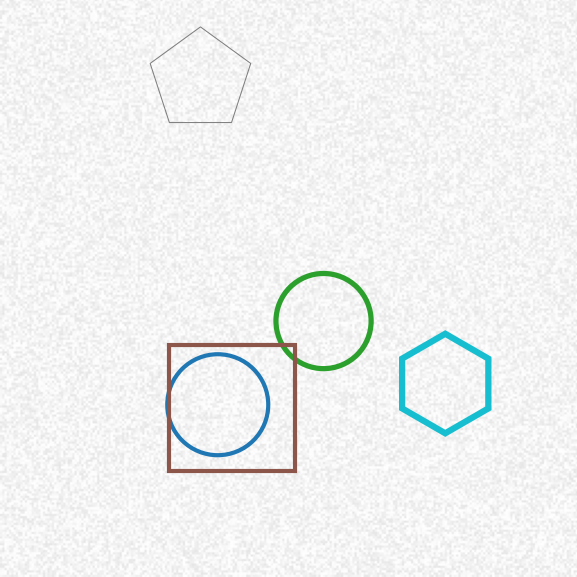[{"shape": "circle", "thickness": 2, "radius": 0.44, "center": [0.377, 0.298]}, {"shape": "circle", "thickness": 2.5, "radius": 0.41, "center": [0.56, 0.443]}, {"shape": "square", "thickness": 2, "radius": 0.55, "center": [0.401, 0.292]}, {"shape": "pentagon", "thickness": 0.5, "radius": 0.46, "center": [0.347, 0.861]}, {"shape": "hexagon", "thickness": 3, "radius": 0.43, "center": [0.771, 0.335]}]